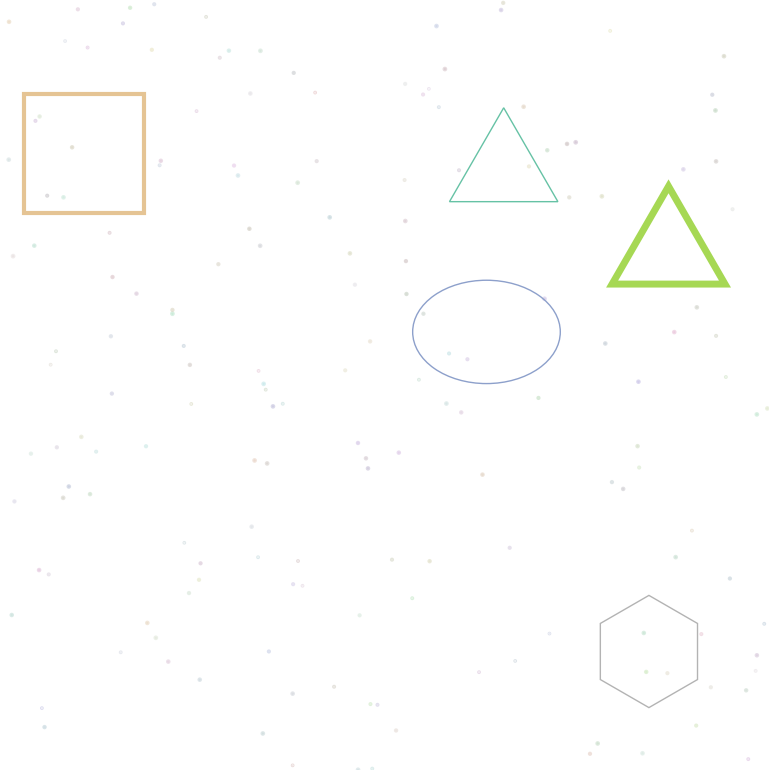[{"shape": "triangle", "thickness": 0.5, "radius": 0.41, "center": [0.654, 0.779]}, {"shape": "oval", "thickness": 0.5, "radius": 0.48, "center": [0.632, 0.569]}, {"shape": "triangle", "thickness": 2.5, "radius": 0.42, "center": [0.868, 0.673]}, {"shape": "square", "thickness": 1.5, "radius": 0.39, "center": [0.109, 0.8]}, {"shape": "hexagon", "thickness": 0.5, "radius": 0.36, "center": [0.843, 0.154]}]